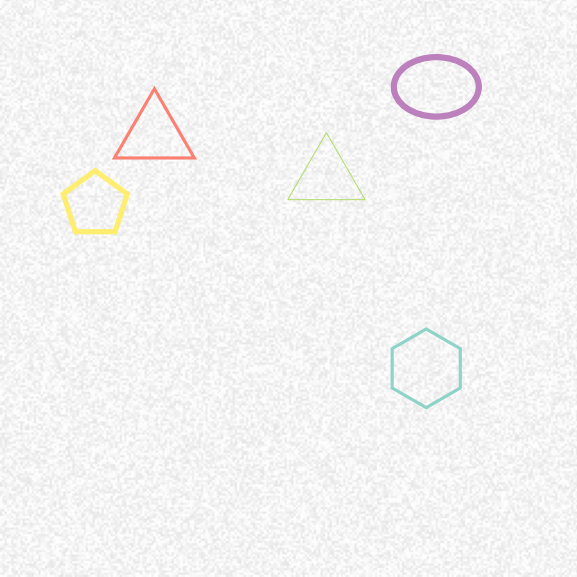[{"shape": "hexagon", "thickness": 1.5, "radius": 0.34, "center": [0.738, 0.361]}, {"shape": "triangle", "thickness": 1.5, "radius": 0.4, "center": [0.267, 0.766]}, {"shape": "triangle", "thickness": 0.5, "radius": 0.39, "center": [0.565, 0.692]}, {"shape": "oval", "thickness": 3, "radius": 0.37, "center": [0.755, 0.849]}, {"shape": "pentagon", "thickness": 2.5, "radius": 0.29, "center": [0.165, 0.645]}]